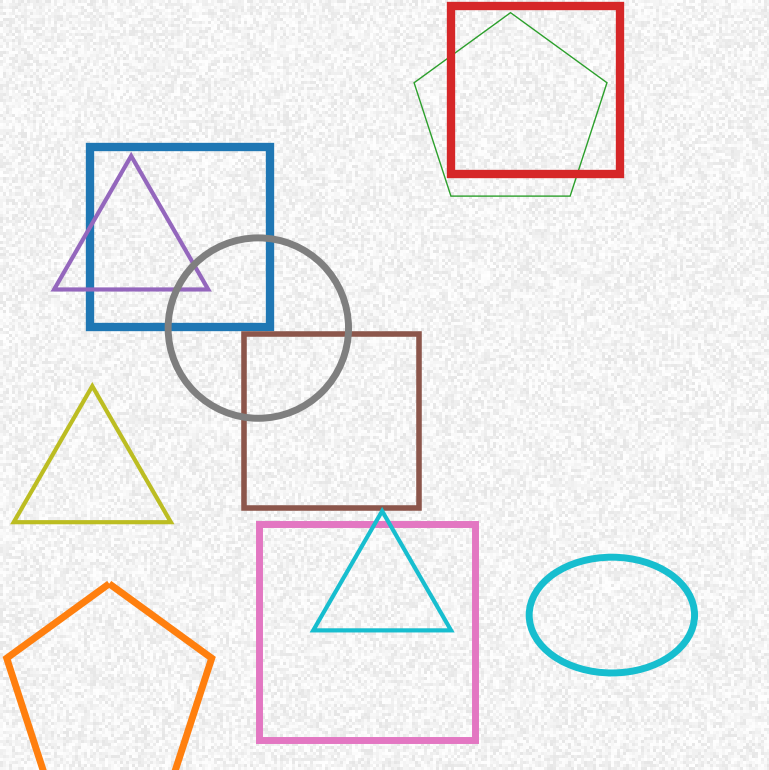[{"shape": "square", "thickness": 3, "radius": 0.58, "center": [0.234, 0.693]}, {"shape": "pentagon", "thickness": 2.5, "radius": 0.7, "center": [0.142, 0.102]}, {"shape": "pentagon", "thickness": 0.5, "radius": 0.66, "center": [0.663, 0.852]}, {"shape": "square", "thickness": 3, "radius": 0.55, "center": [0.695, 0.883]}, {"shape": "triangle", "thickness": 1.5, "radius": 0.58, "center": [0.17, 0.682]}, {"shape": "square", "thickness": 2, "radius": 0.57, "center": [0.431, 0.453]}, {"shape": "square", "thickness": 2.5, "radius": 0.7, "center": [0.477, 0.179]}, {"shape": "circle", "thickness": 2.5, "radius": 0.59, "center": [0.335, 0.574]}, {"shape": "triangle", "thickness": 1.5, "radius": 0.59, "center": [0.12, 0.381]}, {"shape": "triangle", "thickness": 1.5, "radius": 0.52, "center": [0.496, 0.233]}, {"shape": "oval", "thickness": 2.5, "radius": 0.54, "center": [0.795, 0.201]}]